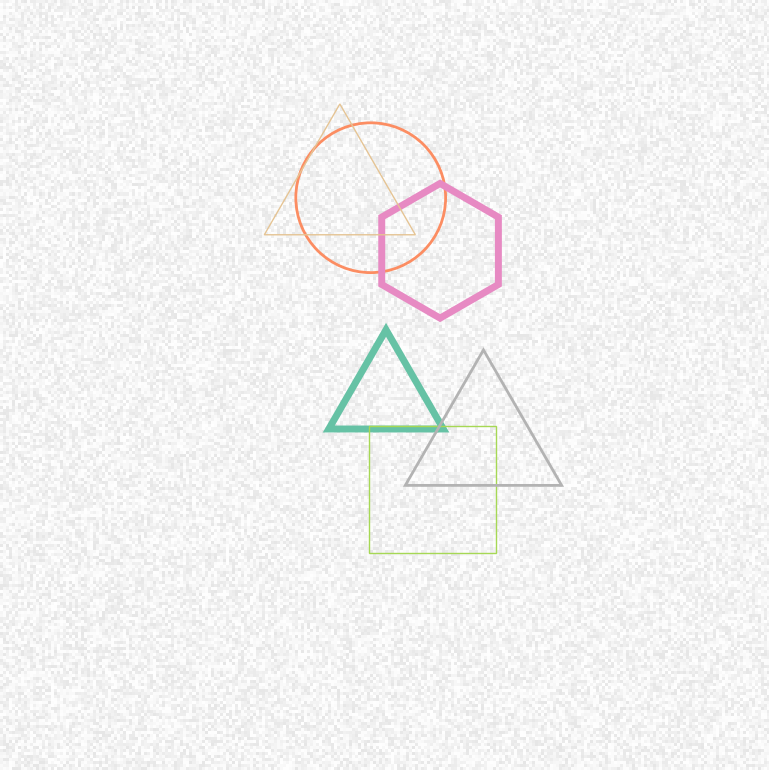[{"shape": "triangle", "thickness": 2.5, "radius": 0.43, "center": [0.501, 0.486]}, {"shape": "circle", "thickness": 1, "radius": 0.49, "center": [0.481, 0.743]}, {"shape": "hexagon", "thickness": 2.5, "radius": 0.44, "center": [0.572, 0.674]}, {"shape": "square", "thickness": 0.5, "radius": 0.41, "center": [0.562, 0.364]}, {"shape": "triangle", "thickness": 0.5, "radius": 0.57, "center": [0.441, 0.752]}, {"shape": "triangle", "thickness": 1, "radius": 0.59, "center": [0.628, 0.428]}]